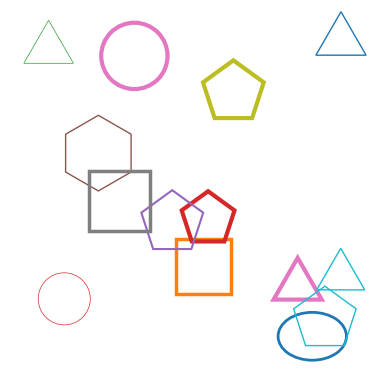[{"shape": "triangle", "thickness": 1, "radius": 0.38, "center": [0.886, 0.894]}, {"shape": "oval", "thickness": 2, "radius": 0.44, "center": [0.811, 0.127]}, {"shape": "square", "thickness": 2.5, "radius": 0.36, "center": [0.528, 0.308]}, {"shape": "triangle", "thickness": 0.5, "radius": 0.37, "center": [0.126, 0.873]}, {"shape": "circle", "thickness": 0.5, "radius": 0.34, "center": [0.167, 0.224]}, {"shape": "pentagon", "thickness": 3, "radius": 0.36, "center": [0.541, 0.431]}, {"shape": "pentagon", "thickness": 1.5, "radius": 0.42, "center": [0.447, 0.421]}, {"shape": "hexagon", "thickness": 1, "radius": 0.49, "center": [0.255, 0.602]}, {"shape": "circle", "thickness": 3, "radius": 0.43, "center": [0.349, 0.855]}, {"shape": "triangle", "thickness": 3, "radius": 0.36, "center": [0.773, 0.258]}, {"shape": "square", "thickness": 2.5, "radius": 0.39, "center": [0.311, 0.478]}, {"shape": "pentagon", "thickness": 3, "radius": 0.41, "center": [0.606, 0.76]}, {"shape": "triangle", "thickness": 1, "radius": 0.36, "center": [0.885, 0.283]}, {"shape": "pentagon", "thickness": 1, "radius": 0.43, "center": [0.844, 0.171]}]